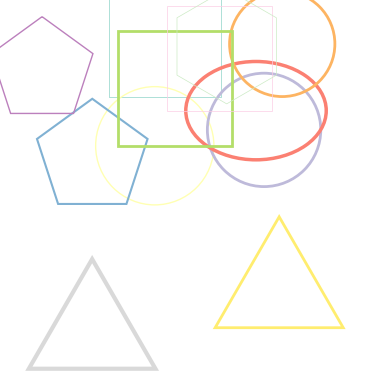[{"shape": "square", "thickness": 0.5, "radius": 0.73, "center": [0.429, 0.894]}, {"shape": "circle", "thickness": 1, "radius": 0.77, "center": [0.402, 0.621]}, {"shape": "circle", "thickness": 2, "radius": 0.74, "center": [0.686, 0.663]}, {"shape": "oval", "thickness": 2.5, "radius": 0.91, "center": [0.665, 0.713]}, {"shape": "pentagon", "thickness": 1.5, "radius": 0.76, "center": [0.24, 0.592]}, {"shape": "circle", "thickness": 2, "radius": 0.68, "center": [0.733, 0.886]}, {"shape": "square", "thickness": 2, "radius": 0.75, "center": [0.455, 0.771]}, {"shape": "square", "thickness": 0.5, "radius": 0.68, "center": [0.57, 0.848]}, {"shape": "triangle", "thickness": 3, "radius": 0.95, "center": [0.239, 0.137]}, {"shape": "pentagon", "thickness": 1, "radius": 0.69, "center": [0.109, 0.818]}, {"shape": "hexagon", "thickness": 0.5, "radius": 0.75, "center": [0.589, 0.879]}, {"shape": "triangle", "thickness": 2, "radius": 0.96, "center": [0.725, 0.245]}]